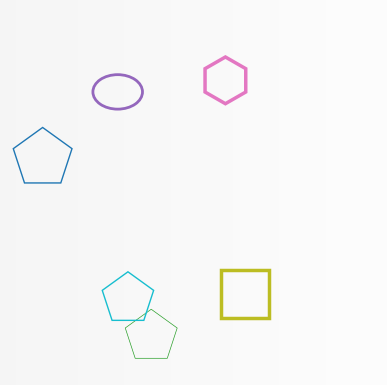[{"shape": "pentagon", "thickness": 1, "radius": 0.4, "center": [0.11, 0.589]}, {"shape": "pentagon", "thickness": 0.5, "radius": 0.35, "center": [0.39, 0.126]}, {"shape": "oval", "thickness": 2, "radius": 0.32, "center": [0.304, 0.761]}, {"shape": "hexagon", "thickness": 2.5, "radius": 0.3, "center": [0.582, 0.791]}, {"shape": "square", "thickness": 2.5, "radius": 0.31, "center": [0.633, 0.236]}, {"shape": "pentagon", "thickness": 1, "radius": 0.35, "center": [0.33, 0.224]}]